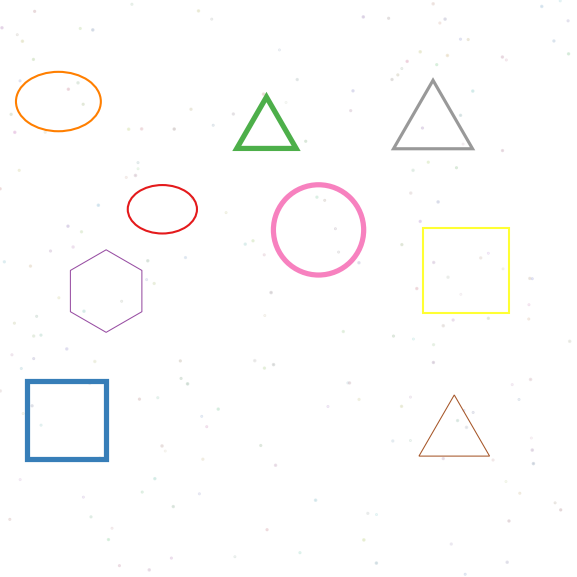[{"shape": "oval", "thickness": 1, "radius": 0.3, "center": [0.281, 0.637]}, {"shape": "square", "thickness": 2.5, "radius": 0.34, "center": [0.115, 0.271]}, {"shape": "triangle", "thickness": 2.5, "radius": 0.3, "center": [0.461, 0.772]}, {"shape": "hexagon", "thickness": 0.5, "radius": 0.36, "center": [0.184, 0.495]}, {"shape": "oval", "thickness": 1, "radius": 0.37, "center": [0.101, 0.823]}, {"shape": "square", "thickness": 1, "radius": 0.37, "center": [0.807, 0.531]}, {"shape": "triangle", "thickness": 0.5, "radius": 0.35, "center": [0.787, 0.245]}, {"shape": "circle", "thickness": 2.5, "radius": 0.39, "center": [0.552, 0.601]}, {"shape": "triangle", "thickness": 1.5, "radius": 0.4, "center": [0.75, 0.781]}]